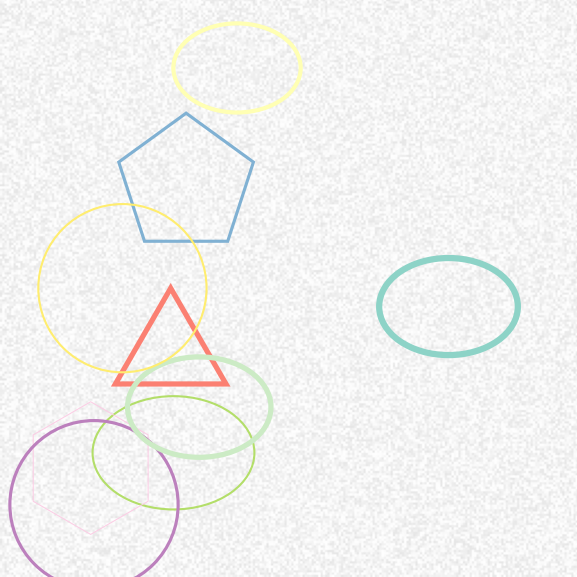[{"shape": "oval", "thickness": 3, "radius": 0.6, "center": [0.777, 0.468]}, {"shape": "oval", "thickness": 2, "radius": 0.55, "center": [0.41, 0.881]}, {"shape": "triangle", "thickness": 2.5, "radius": 0.55, "center": [0.296, 0.39]}, {"shape": "pentagon", "thickness": 1.5, "radius": 0.61, "center": [0.322, 0.681]}, {"shape": "oval", "thickness": 1, "radius": 0.7, "center": [0.3, 0.215]}, {"shape": "hexagon", "thickness": 0.5, "radius": 0.57, "center": [0.157, 0.189]}, {"shape": "circle", "thickness": 1.5, "radius": 0.73, "center": [0.163, 0.125]}, {"shape": "oval", "thickness": 2.5, "radius": 0.62, "center": [0.345, 0.294]}, {"shape": "circle", "thickness": 1, "radius": 0.73, "center": [0.212, 0.5]}]